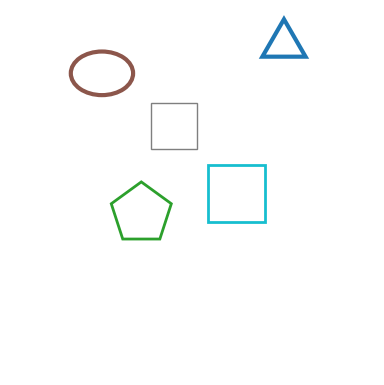[{"shape": "triangle", "thickness": 3, "radius": 0.32, "center": [0.738, 0.885]}, {"shape": "pentagon", "thickness": 2, "radius": 0.41, "center": [0.367, 0.445]}, {"shape": "oval", "thickness": 3, "radius": 0.4, "center": [0.265, 0.81]}, {"shape": "square", "thickness": 1, "radius": 0.3, "center": [0.452, 0.673]}, {"shape": "square", "thickness": 2, "radius": 0.37, "center": [0.614, 0.497]}]